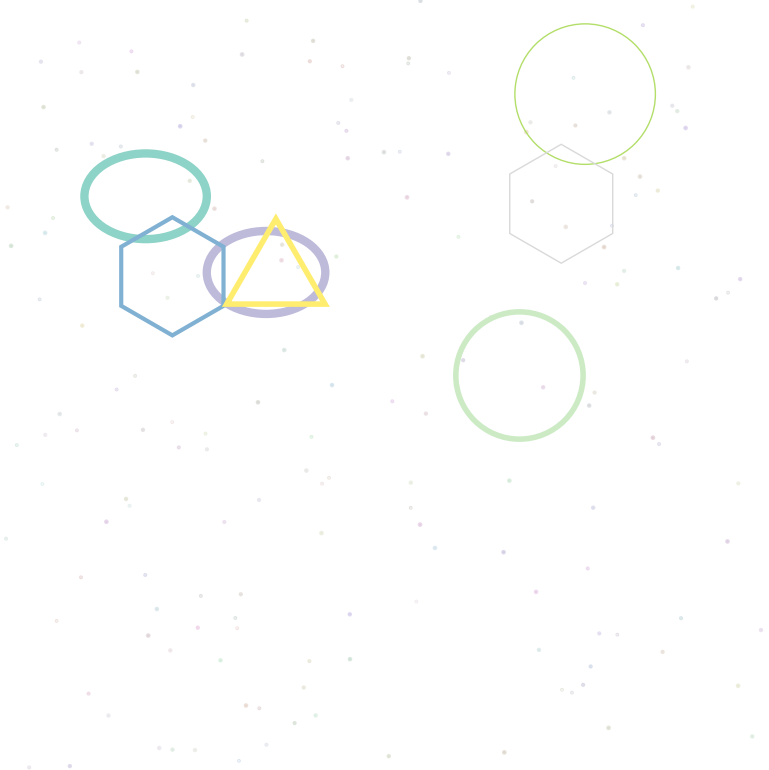[{"shape": "oval", "thickness": 3, "radius": 0.4, "center": [0.189, 0.745]}, {"shape": "oval", "thickness": 3, "radius": 0.38, "center": [0.346, 0.646]}, {"shape": "hexagon", "thickness": 1.5, "radius": 0.38, "center": [0.224, 0.641]}, {"shape": "circle", "thickness": 0.5, "radius": 0.46, "center": [0.76, 0.878]}, {"shape": "hexagon", "thickness": 0.5, "radius": 0.39, "center": [0.729, 0.735]}, {"shape": "circle", "thickness": 2, "radius": 0.41, "center": [0.675, 0.512]}, {"shape": "triangle", "thickness": 2, "radius": 0.37, "center": [0.358, 0.642]}]